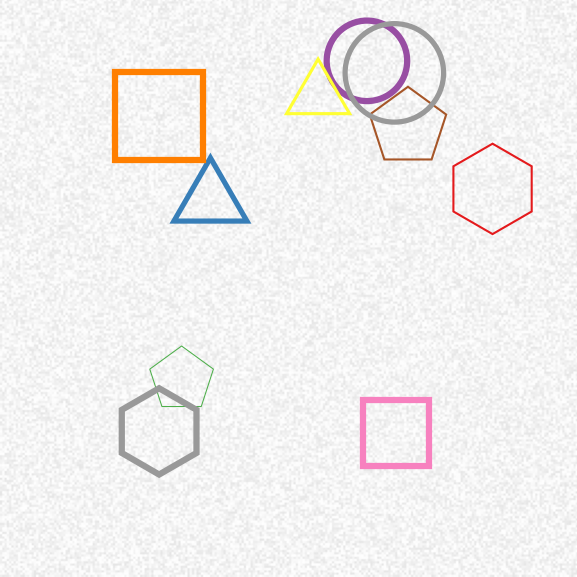[{"shape": "hexagon", "thickness": 1, "radius": 0.39, "center": [0.853, 0.672]}, {"shape": "triangle", "thickness": 2.5, "radius": 0.36, "center": [0.364, 0.653]}, {"shape": "pentagon", "thickness": 0.5, "radius": 0.29, "center": [0.314, 0.342]}, {"shape": "circle", "thickness": 3, "radius": 0.35, "center": [0.635, 0.894]}, {"shape": "square", "thickness": 3, "radius": 0.38, "center": [0.276, 0.799]}, {"shape": "triangle", "thickness": 1.5, "radius": 0.31, "center": [0.551, 0.834]}, {"shape": "pentagon", "thickness": 1, "radius": 0.35, "center": [0.706, 0.779]}, {"shape": "square", "thickness": 3, "radius": 0.29, "center": [0.686, 0.249]}, {"shape": "circle", "thickness": 2.5, "radius": 0.43, "center": [0.683, 0.873]}, {"shape": "hexagon", "thickness": 3, "radius": 0.37, "center": [0.276, 0.252]}]